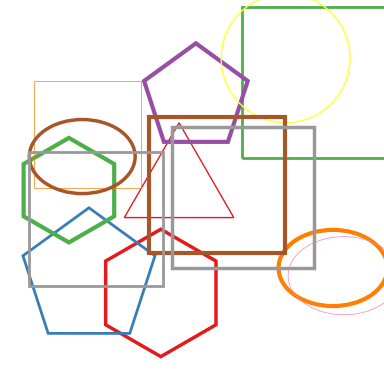[{"shape": "hexagon", "thickness": 2.5, "radius": 0.83, "center": [0.418, 0.239]}, {"shape": "triangle", "thickness": 1, "radius": 0.82, "center": [0.465, 0.517]}, {"shape": "pentagon", "thickness": 2, "radius": 0.9, "center": [0.231, 0.28]}, {"shape": "hexagon", "thickness": 3, "radius": 0.68, "center": [0.179, 0.506]}, {"shape": "square", "thickness": 2, "radius": 0.98, "center": [0.824, 0.785]}, {"shape": "pentagon", "thickness": 3, "radius": 0.71, "center": [0.509, 0.746]}, {"shape": "square", "thickness": 0.5, "radius": 0.69, "center": [0.227, 0.651]}, {"shape": "oval", "thickness": 3, "radius": 0.71, "center": [0.865, 0.304]}, {"shape": "circle", "thickness": 1, "radius": 0.84, "center": [0.742, 0.849]}, {"shape": "square", "thickness": 3, "radius": 0.88, "center": [0.564, 0.519]}, {"shape": "oval", "thickness": 2.5, "radius": 0.69, "center": [0.214, 0.593]}, {"shape": "oval", "thickness": 0.5, "radius": 0.72, "center": [0.893, 0.284]}, {"shape": "square", "thickness": 2, "radius": 0.87, "center": [0.249, 0.432]}, {"shape": "square", "thickness": 2.5, "radius": 0.92, "center": [0.632, 0.487]}]